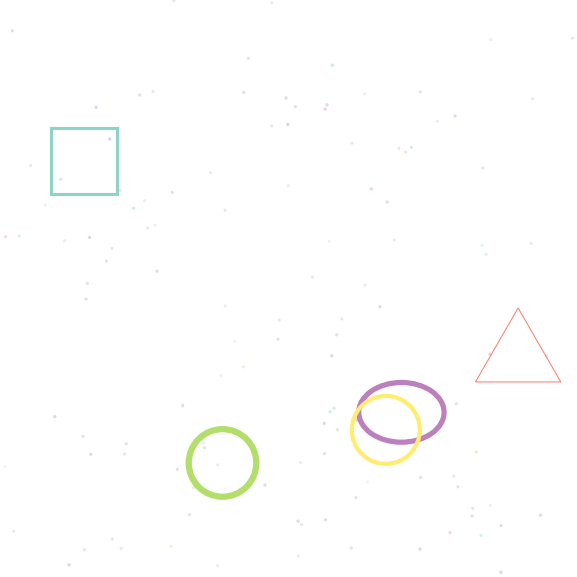[{"shape": "square", "thickness": 1.5, "radius": 0.29, "center": [0.145, 0.721]}, {"shape": "triangle", "thickness": 0.5, "radius": 0.43, "center": [0.897, 0.38]}, {"shape": "circle", "thickness": 3, "radius": 0.29, "center": [0.385, 0.197]}, {"shape": "oval", "thickness": 2.5, "radius": 0.37, "center": [0.695, 0.285]}, {"shape": "circle", "thickness": 2, "radius": 0.29, "center": [0.668, 0.255]}]